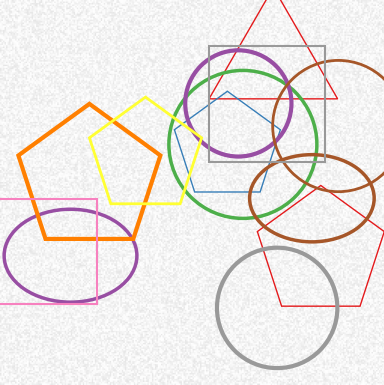[{"shape": "triangle", "thickness": 1, "radius": 0.96, "center": [0.71, 0.84]}, {"shape": "pentagon", "thickness": 1, "radius": 0.87, "center": [0.833, 0.345]}, {"shape": "pentagon", "thickness": 1, "radius": 0.72, "center": [0.591, 0.618]}, {"shape": "circle", "thickness": 2.5, "radius": 0.96, "center": [0.631, 0.625]}, {"shape": "oval", "thickness": 2.5, "radius": 0.86, "center": [0.183, 0.336]}, {"shape": "circle", "thickness": 3, "radius": 0.69, "center": [0.619, 0.731]}, {"shape": "pentagon", "thickness": 3, "radius": 0.97, "center": [0.232, 0.536]}, {"shape": "pentagon", "thickness": 2, "radius": 0.77, "center": [0.378, 0.595]}, {"shape": "circle", "thickness": 2, "radius": 0.85, "center": [0.879, 0.673]}, {"shape": "oval", "thickness": 2.5, "radius": 0.81, "center": [0.81, 0.485]}, {"shape": "square", "thickness": 1.5, "radius": 0.68, "center": [0.116, 0.346]}, {"shape": "square", "thickness": 1.5, "radius": 0.76, "center": [0.693, 0.73]}, {"shape": "circle", "thickness": 3, "radius": 0.78, "center": [0.72, 0.2]}]